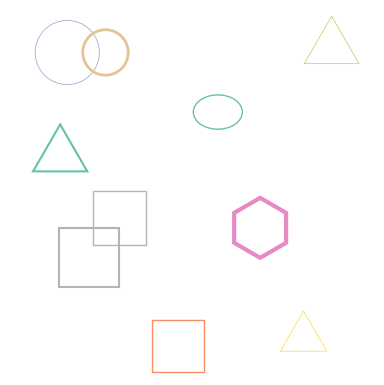[{"shape": "triangle", "thickness": 1.5, "radius": 0.41, "center": [0.156, 0.595]}, {"shape": "oval", "thickness": 1, "radius": 0.32, "center": [0.566, 0.709]}, {"shape": "square", "thickness": 1, "radius": 0.34, "center": [0.462, 0.103]}, {"shape": "circle", "thickness": 0.5, "radius": 0.42, "center": [0.175, 0.864]}, {"shape": "hexagon", "thickness": 3, "radius": 0.39, "center": [0.676, 0.408]}, {"shape": "triangle", "thickness": 0.5, "radius": 0.41, "center": [0.861, 0.876]}, {"shape": "triangle", "thickness": 0.5, "radius": 0.35, "center": [0.788, 0.123]}, {"shape": "circle", "thickness": 2, "radius": 0.3, "center": [0.274, 0.864]}, {"shape": "square", "thickness": 1, "radius": 0.34, "center": [0.309, 0.434]}, {"shape": "square", "thickness": 1.5, "radius": 0.39, "center": [0.231, 0.331]}]